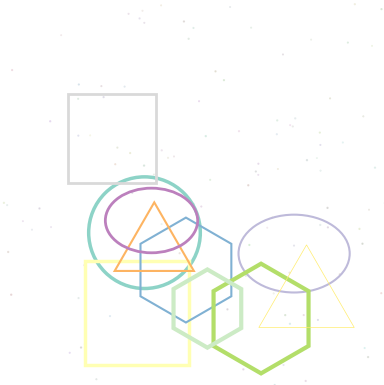[{"shape": "circle", "thickness": 2.5, "radius": 0.72, "center": [0.375, 0.396]}, {"shape": "square", "thickness": 2.5, "radius": 0.68, "center": [0.356, 0.187]}, {"shape": "oval", "thickness": 1.5, "radius": 0.72, "center": [0.764, 0.341]}, {"shape": "hexagon", "thickness": 1.5, "radius": 0.68, "center": [0.483, 0.299]}, {"shape": "triangle", "thickness": 1.5, "radius": 0.59, "center": [0.401, 0.356]}, {"shape": "hexagon", "thickness": 3, "radius": 0.71, "center": [0.678, 0.173]}, {"shape": "square", "thickness": 2, "radius": 0.58, "center": [0.291, 0.641]}, {"shape": "oval", "thickness": 2, "radius": 0.6, "center": [0.394, 0.427]}, {"shape": "hexagon", "thickness": 3, "radius": 0.51, "center": [0.539, 0.199]}, {"shape": "triangle", "thickness": 0.5, "radius": 0.72, "center": [0.796, 0.221]}]